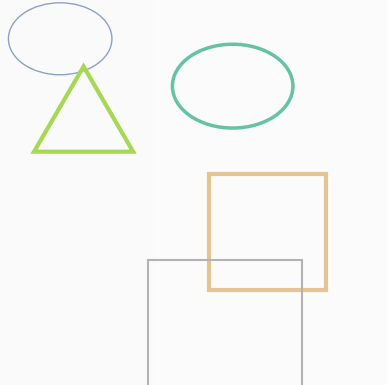[{"shape": "oval", "thickness": 2.5, "radius": 0.78, "center": [0.6, 0.776]}, {"shape": "oval", "thickness": 1, "radius": 0.67, "center": [0.155, 0.899]}, {"shape": "triangle", "thickness": 3, "radius": 0.74, "center": [0.216, 0.68]}, {"shape": "square", "thickness": 3, "radius": 0.75, "center": [0.69, 0.397]}, {"shape": "square", "thickness": 1.5, "radius": 0.99, "center": [0.582, 0.125]}]